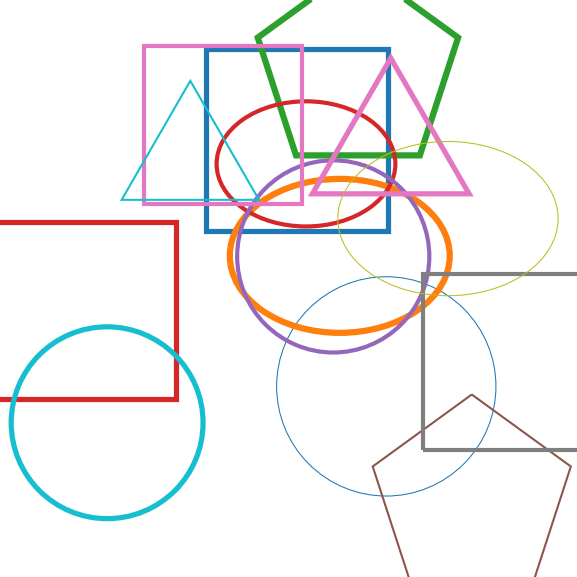[{"shape": "circle", "thickness": 0.5, "radius": 0.95, "center": [0.669, 0.33]}, {"shape": "square", "thickness": 2.5, "radius": 0.79, "center": [0.515, 0.756]}, {"shape": "oval", "thickness": 3, "radius": 0.95, "center": [0.588, 0.556]}, {"shape": "pentagon", "thickness": 3, "radius": 0.91, "center": [0.62, 0.878]}, {"shape": "square", "thickness": 2.5, "radius": 0.77, "center": [0.151, 0.462]}, {"shape": "oval", "thickness": 2, "radius": 0.77, "center": [0.53, 0.715]}, {"shape": "circle", "thickness": 2, "radius": 0.83, "center": [0.577, 0.555]}, {"shape": "pentagon", "thickness": 1, "radius": 0.9, "center": [0.817, 0.136]}, {"shape": "square", "thickness": 2, "radius": 0.68, "center": [0.386, 0.783]}, {"shape": "triangle", "thickness": 2.5, "radius": 0.78, "center": [0.677, 0.742]}, {"shape": "square", "thickness": 2, "radius": 0.76, "center": [0.886, 0.373]}, {"shape": "oval", "thickness": 0.5, "radius": 0.95, "center": [0.776, 0.621]}, {"shape": "circle", "thickness": 2.5, "radius": 0.83, "center": [0.186, 0.267]}, {"shape": "triangle", "thickness": 1, "radius": 0.69, "center": [0.33, 0.722]}]